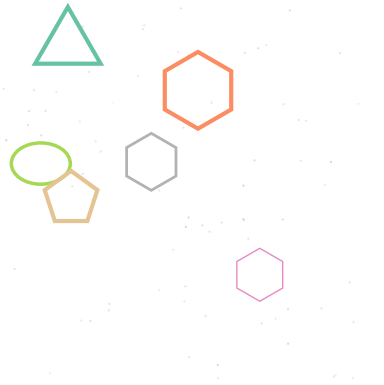[{"shape": "triangle", "thickness": 3, "radius": 0.49, "center": [0.176, 0.884]}, {"shape": "hexagon", "thickness": 3, "radius": 0.5, "center": [0.514, 0.765]}, {"shape": "hexagon", "thickness": 1, "radius": 0.34, "center": [0.675, 0.286]}, {"shape": "oval", "thickness": 2.5, "radius": 0.38, "center": [0.106, 0.575]}, {"shape": "pentagon", "thickness": 3, "radius": 0.36, "center": [0.185, 0.484]}, {"shape": "hexagon", "thickness": 2, "radius": 0.37, "center": [0.393, 0.58]}]